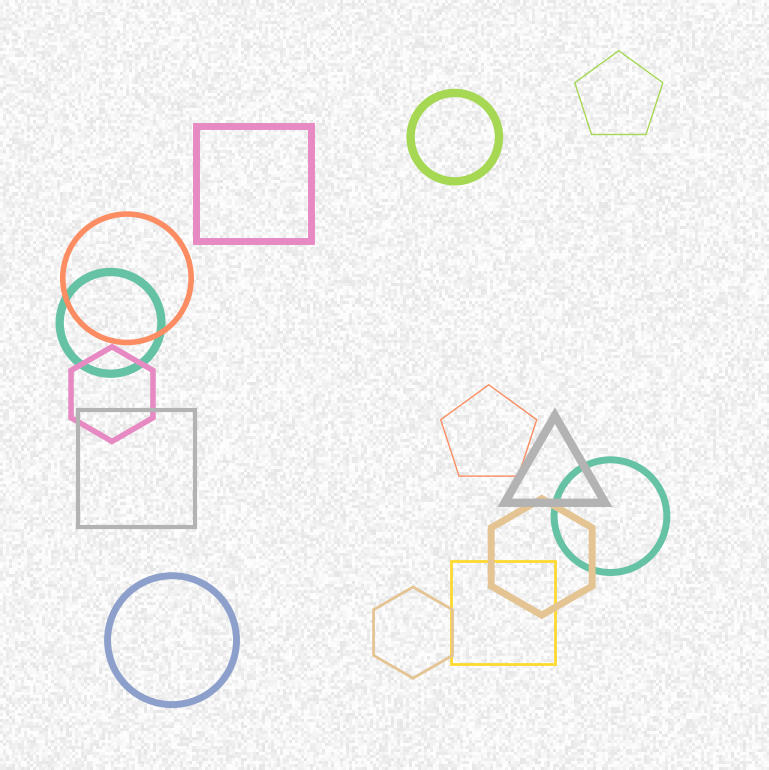[{"shape": "circle", "thickness": 3, "radius": 0.33, "center": [0.144, 0.581]}, {"shape": "circle", "thickness": 2.5, "radius": 0.37, "center": [0.793, 0.33]}, {"shape": "circle", "thickness": 2, "radius": 0.42, "center": [0.165, 0.639]}, {"shape": "pentagon", "thickness": 0.5, "radius": 0.33, "center": [0.635, 0.435]}, {"shape": "circle", "thickness": 2.5, "radius": 0.42, "center": [0.223, 0.169]}, {"shape": "hexagon", "thickness": 2, "radius": 0.31, "center": [0.145, 0.488]}, {"shape": "square", "thickness": 2.5, "radius": 0.37, "center": [0.329, 0.762]}, {"shape": "pentagon", "thickness": 0.5, "radius": 0.3, "center": [0.804, 0.874]}, {"shape": "circle", "thickness": 3, "radius": 0.29, "center": [0.591, 0.822]}, {"shape": "square", "thickness": 1, "radius": 0.33, "center": [0.653, 0.205]}, {"shape": "hexagon", "thickness": 1, "radius": 0.3, "center": [0.536, 0.178]}, {"shape": "hexagon", "thickness": 2.5, "radius": 0.38, "center": [0.703, 0.277]}, {"shape": "triangle", "thickness": 3, "radius": 0.38, "center": [0.721, 0.385]}, {"shape": "square", "thickness": 1.5, "radius": 0.38, "center": [0.177, 0.391]}]